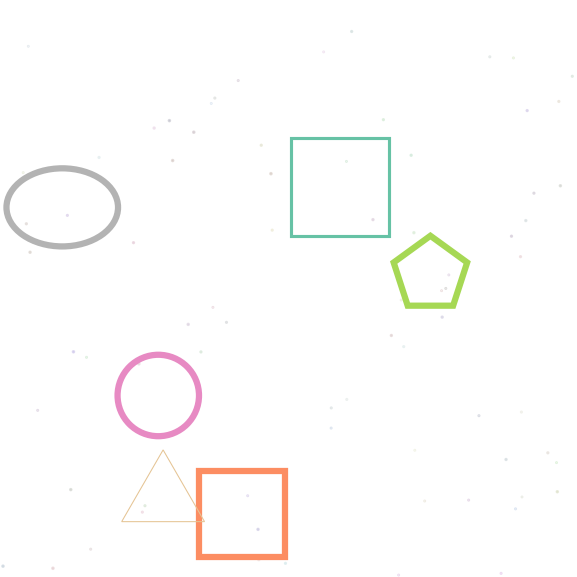[{"shape": "square", "thickness": 1.5, "radius": 0.42, "center": [0.589, 0.675]}, {"shape": "square", "thickness": 3, "radius": 0.37, "center": [0.419, 0.109]}, {"shape": "circle", "thickness": 3, "radius": 0.35, "center": [0.274, 0.314]}, {"shape": "pentagon", "thickness": 3, "radius": 0.33, "center": [0.745, 0.524]}, {"shape": "triangle", "thickness": 0.5, "radius": 0.41, "center": [0.282, 0.137]}, {"shape": "oval", "thickness": 3, "radius": 0.48, "center": [0.108, 0.64]}]